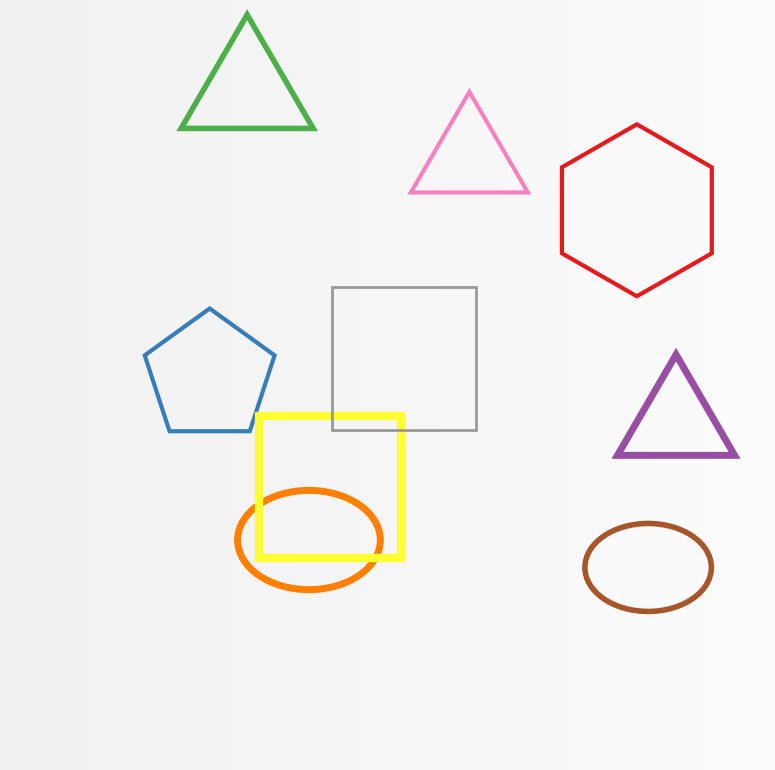[{"shape": "hexagon", "thickness": 1.5, "radius": 0.56, "center": [0.822, 0.727]}, {"shape": "pentagon", "thickness": 1.5, "radius": 0.44, "center": [0.271, 0.511]}, {"shape": "triangle", "thickness": 2, "radius": 0.49, "center": [0.319, 0.882]}, {"shape": "triangle", "thickness": 2.5, "radius": 0.44, "center": [0.872, 0.452]}, {"shape": "oval", "thickness": 2.5, "radius": 0.46, "center": [0.399, 0.299]}, {"shape": "square", "thickness": 3, "radius": 0.46, "center": [0.426, 0.367]}, {"shape": "oval", "thickness": 2, "radius": 0.41, "center": [0.836, 0.263]}, {"shape": "triangle", "thickness": 1.5, "radius": 0.44, "center": [0.606, 0.794]}, {"shape": "square", "thickness": 1, "radius": 0.47, "center": [0.521, 0.534]}]